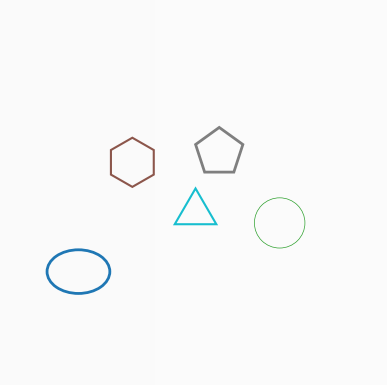[{"shape": "oval", "thickness": 2, "radius": 0.41, "center": [0.202, 0.294]}, {"shape": "circle", "thickness": 0.5, "radius": 0.33, "center": [0.722, 0.421]}, {"shape": "hexagon", "thickness": 1.5, "radius": 0.32, "center": [0.342, 0.578]}, {"shape": "pentagon", "thickness": 2, "radius": 0.32, "center": [0.566, 0.605]}, {"shape": "triangle", "thickness": 1.5, "radius": 0.31, "center": [0.505, 0.449]}]